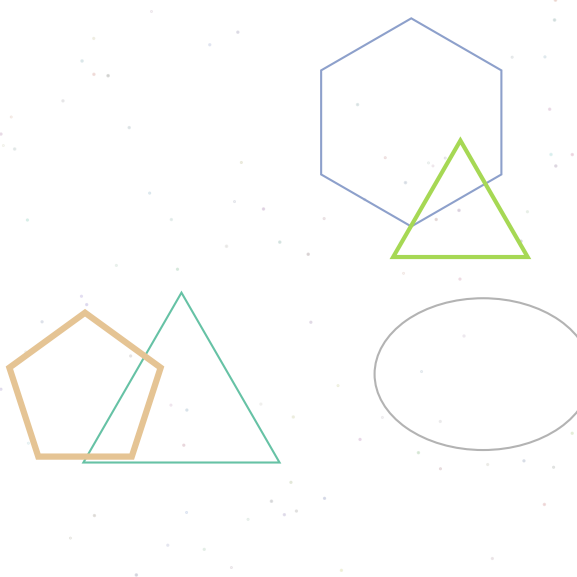[{"shape": "triangle", "thickness": 1, "radius": 0.98, "center": [0.314, 0.296]}, {"shape": "hexagon", "thickness": 1, "radius": 0.9, "center": [0.712, 0.787]}, {"shape": "triangle", "thickness": 2, "radius": 0.67, "center": [0.797, 0.621]}, {"shape": "pentagon", "thickness": 3, "radius": 0.69, "center": [0.147, 0.32]}, {"shape": "oval", "thickness": 1, "radius": 0.94, "center": [0.836, 0.351]}]